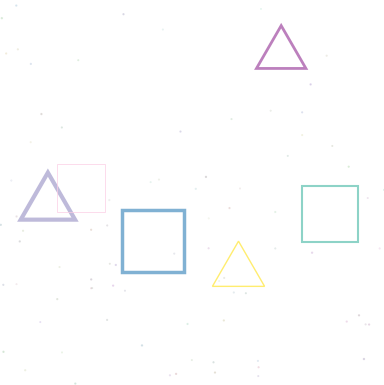[{"shape": "square", "thickness": 1.5, "radius": 0.37, "center": [0.858, 0.445]}, {"shape": "triangle", "thickness": 3, "radius": 0.41, "center": [0.124, 0.47]}, {"shape": "square", "thickness": 2.5, "radius": 0.4, "center": [0.396, 0.374]}, {"shape": "square", "thickness": 0.5, "radius": 0.32, "center": [0.21, 0.512]}, {"shape": "triangle", "thickness": 2, "radius": 0.37, "center": [0.73, 0.859]}, {"shape": "triangle", "thickness": 1, "radius": 0.39, "center": [0.619, 0.295]}]